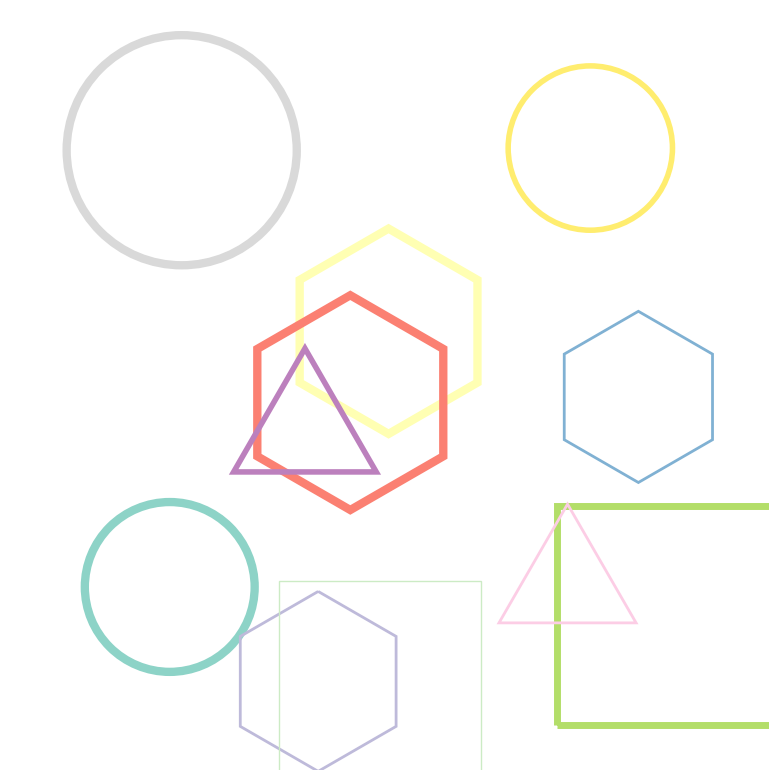[{"shape": "circle", "thickness": 3, "radius": 0.55, "center": [0.22, 0.238]}, {"shape": "hexagon", "thickness": 3, "radius": 0.67, "center": [0.505, 0.57]}, {"shape": "hexagon", "thickness": 1, "radius": 0.58, "center": [0.413, 0.115]}, {"shape": "hexagon", "thickness": 3, "radius": 0.7, "center": [0.455, 0.477]}, {"shape": "hexagon", "thickness": 1, "radius": 0.56, "center": [0.829, 0.485]}, {"shape": "square", "thickness": 2.5, "radius": 0.71, "center": [0.866, 0.201]}, {"shape": "triangle", "thickness": 1, "radius": 0.51, "center": [0.737, 0.242]}, {"shape": "circle", "thickness": 3, "radius": 0.75, "center": [0.236, 0.805]}, {"shape": "triangle", "thickness": 2, "radius": 0.53, "center": [0.396, 0.441]}, {"shape": "square", "thickness": 0.5, "radius": 0.66, "center": [0.494, 0.115]}, {"shape": "circle", "thickness": 2, "radius": 0.53, "center": [0.767, 0.808]}]